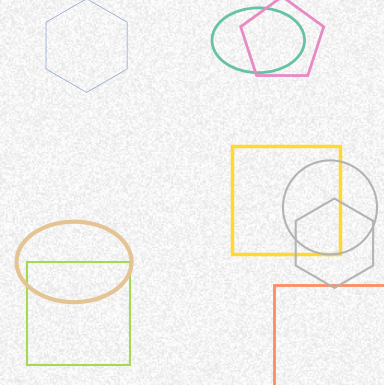[{"shape": "oval", "thickness": 2, "radius": 0.6, "center": [0.671, 0.895]}, {"shape": "square", "thickness": 2, "radius": 0.73, "center": [0.857, 0.113]}, {"shape": "hexagon", "thickness": 0.5, "radius": 0.61, "center": [0.225, 0.882]}, {"shape": "pentagon", "thickness": 2, "radius": 0.57, "center": [0.733, 0.896]}, {"shape": "square", "thickness": 1.5, "radius": 0.67, "center": [0.205, 0.186]}, {"shape": "square", "thickness": 2.5, "radius": 0.7, "center": [0.743, 0.48]}, {"shape": "oval", "thickness": 3, "radius": 0.75, "center": [0.192, 0.32]}, {"shape": "circle", "thickness": 1.5, "radius": 0.61, "center": [0.857, 0.461]}, {"shape": "hexagon", "thickness": 1.5, "radius": 0.58, "center": [0.869, 0.368]}]